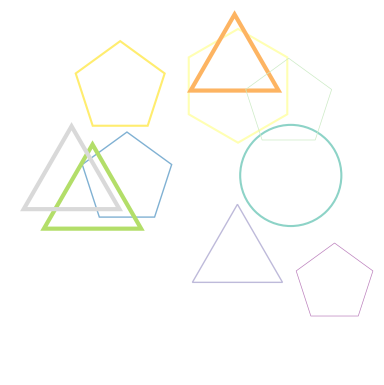[{"shape": "circle", "thickness": 1.5, "radius": 0.66, "center": [0.755, 0.544]}, {"shape": "hexagon", "thickness": 1.5, "radius": 0.74, "center": [0.618, 0.777]}, {"shape": "triangle", "thickness": 1, "radius": 0.68, "center": [0.617, 0.334]}, {"shape": "pentagon", "thickness": 1, "radius": 0.61, "center": [0.33, 0.535]}, {"shape": "triangle", "thickness": 3, "radius": 0.66, "center": [0.609, 0.831]}, {"shape": "triangle", "thickness": 3, "radius": 0.73, "center": [0.24, 0.479]}, {"shape": "triangle", "thickness": 3, "radius": 0.72, "center": [0.186, 0.529]}, {"shape": "pentagon", "thickness": 0.5, "radius": 0.52, "center": [0.869, 0.264]}, {"shape": "pentagon", "thickness": 0.5, "radius": 0.59, "center": [0.75, 0.731]}, {"shape": "pentagon", "thickness": 1.5, "radius": 0.61, "center": [0.312, 0.772]}]